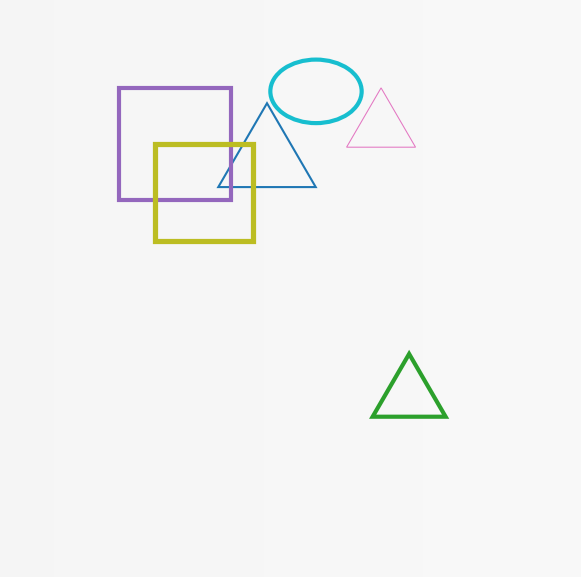[{"shape": "triangle", "thickness": 1, "radius": 0.48, "center": [0.459, 0.724]}, {"shape": "triangle", "thickness": 2, "radius": 0.36, "center": [0.704, 0.314]}, {"shape": "square", "thickness": 2, "radius": 0.48, "center": [0.301, 0.75]}, {"shape": "triangle", "thickness": 0.5, "radius": 0.34, "center": [0.656, 0.778]}, {"shape": "square", "thickness": 2.5, "radius": 0.42, "center": [0.351, 0.665]}, {"shape": "oval", "thickness": 2, "radius": 0.39, "center": [0.544, 0.841]}]